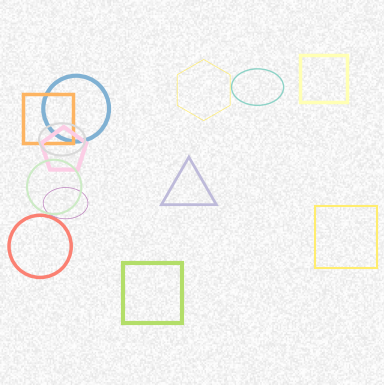[{"shape": "oval", "thickness": 1, "radius": 0.34, "center": [0.669, 0.774]}, {"shape": "square", "thickness": 2.5, "radius": 0.31, "center": [0.841, 0.795]}, {"shape": "triangle", "thickness": 2, "radius": 0.41, "center": [0.491, 0.51]}, {"shape": "circle", "thickness": 2.5, "radius": 0.4, "center": [0.104, 0.36]}, {"shape": "circle", "thickness": 3, "radius": 0.43, "center": [0.198, 0.718]}, {"shape": "square", "thickness": 2.5, "radius": 0.32, "center": [0.125, 0.692]}, {"shape": "square", "thickness": 3, "radius": 0.39, "center": [0.396, 0.239]}, {"shape": "pentagon", "thickness": 3, "radius": 0.31, "center": [0.166, 0.609]}, {"shape": "oval", "thickness": 1.5, "radius": 0.3, "center": [0.161, 0.638]}, {"shape": "oval", "thickness": 0.5, "radius": 0.29, "center": [0.17, 0.472]}, {"shape": "circle", "thickness": 1.5, "radius": 0.35, "center": [0.141, 0.514]}, {"shape": "square", "thickness": 1.5, "radius": 0.4, "center": [0.899, 0.384]}, {"shape": "hexagon", "thickness": 0.5, "radius": 0.4, "center": [0.529, 0.766]}]